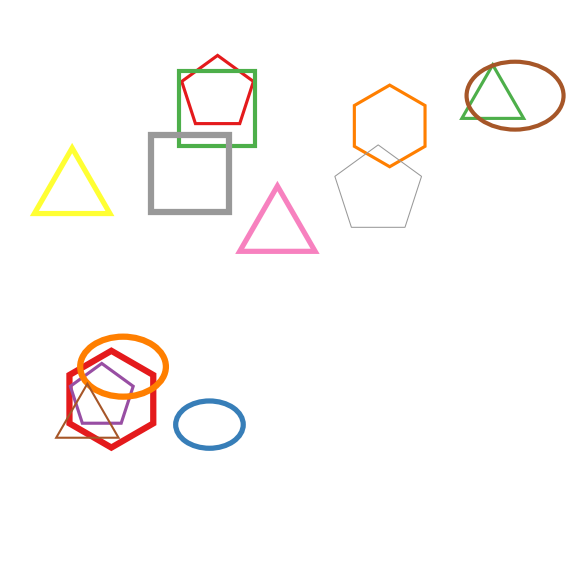[{"shape": "pentagon", "thickness": 1.5, "radius": 0.33, "center": [0.377, 0.838]}, {"shape": "hexagon", "thickness": 3, "radius": 0.42, "center": [0.193, 0.308]}, {"shape": "oval", "thickness": 2.5, "radius": 0.29, "center": [0.363, 0.264]}, {"shape": "square", "thickness": 2, "radius": 0.33, "center": [0.375, 0.811]}, {"shape": "triangle", "thickness": 1.5, "radius": 0.31, "center": [0.853, 0.825]}, {"shape": "pentagon", "thickness": 1.5, "radius": 0.29, "center": [0.176, 0.313]}, {"shape": "oval", "thickness": 3, "radius": 0.37, "center": [0.213, 0.364]}, {"shape": "hexagon", "thickness": 1.5, "radius": 0.35, "center": [0.675, 0.781]}, {"shape": "triangle", "thickness": 2.5, "radius": 0.38, "center": [0.125, 0.667]}, {"shape": "oval", "thickness": 2, "radius": 0.42, "center": [0.892, 0.833]}, {"shape": "triangle", "thickness": 1, "radius": 0.31, "center": [0.151, 0.272]}, {"shape": "triangle", "thickness": 2.5, "radius": 0.38, "center": [0.48, 0.602]}, {"shape": "pentagon", "thickness": 0.5, "radius": 0.39, "center": [0.655, 0.669]}, {"shape": "square", "thickness": 3, "radius": 0.34, "center": [0.329, 0.699]}]